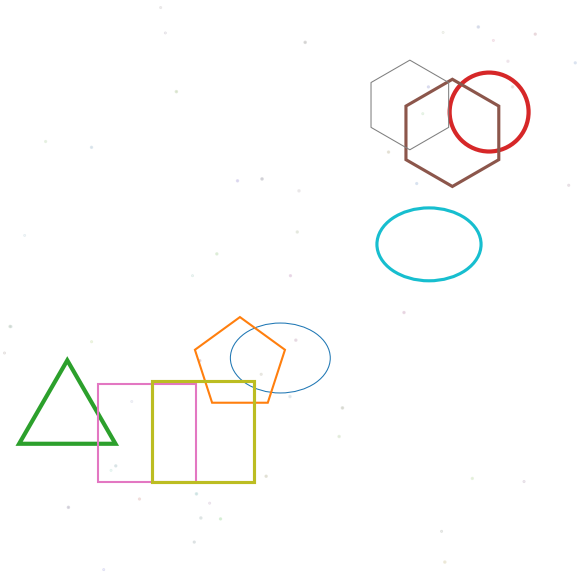[{"shape": "oval", "thickness": 0.5, "radius": 0.43, "center": [0.485, 0.379]}, {"shape": "pentagon", "thickness": 1, "radius": 0.41, "center": [0.415, 0.368]}, {"shape": "triangle", "thickness": 2, "radius": 0.48, "center": [0.117, 0.279]}, {"shape": "circle", "thickness": 2, "radius": 0.34, "center": [0.847, 0.805]}, {"shape": "hexagon", "thickness": 1.5, "radius": 0.46, "center": [0.783, 0.769]}, {"shape": "square", "thickness": 1, "radius": 0.43, "center": [0.255, 0.25]}, {"shape": "hexagon", "thickness": 0.5, "radius": 0.39, "center": [0.71, 0.817]}, {"shape": "square", "thickness": 1.5, "radius": 0.44, "center": [0.351, 0.252]}, {"shape": "oval", "thickness": 1.5, "radius": 0.45, "center": [0.743, 0.576]}]